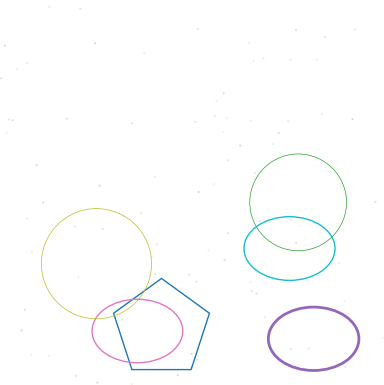[{"shape": "pentagon", "thickness": 1, "radius": 0.65, "center": [0.42, 0.146]}, {"shape": "circle", "thickness": 0.5, "radius": 0.63, "center": [0.774, 0.474]}, {"shape": "oval", "thickness": 2, "radius": 0.59, "center": [0.815, 0.12]}, {"shape": "oval", "thickness": 1, "radius": 0.59, "center": [0.357, 0.14]}, {"shape": "circle", "thickness": 0.5, "radius": 0.72, "center": [0.251, 0.315]}, {"shape": "oval", "thickness": 1, "radius": 0.59, "center": [0.752, 0.354]}]